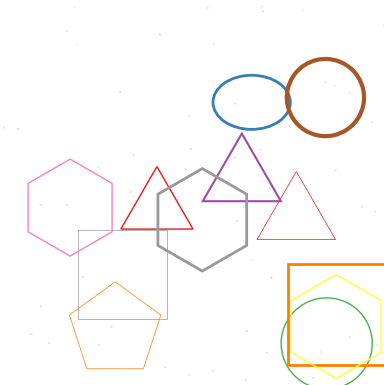[{"shape": "triangle", "thickness": 0.5, "radius": 0.59, "center": [0.77, 0.437]}, {"shape": "triangle", "thickness": 1, "radius": 0.54, "center": [0.408, 0.459]}, {"shape": "oval", "thickness": 2, "radius": 0.5, "center": [0.654, 0.734]}, {"shape": "circle", "thickness": 1, "radius": 0.59, "center": [0.849, 0.108]}, {"shape": "triangle", "thickness": 1.5, "radius": 0.59, "center": [0.628, 0.536]}, {"shape": "square", "thickness": 2, "radius": 0.66, "center": [0.88, 0.183]}, {"shape": "pentagon", "thickness": 0.5, "radius": 0.62, "center": [0.299, 0.143]}, {"shape": "hexagon", "thickness": 1, "radius": 0.67, "center": [0.873, 0.152]}, {"shape": "circle", "thickness": 3, "radius": 0.5, "center": [0.845, 0.747]}, {"shape": "hexagon", "thickness": 1, "radius": 0.63, "center": [0.182, 0.461]}, {"shape": "hexagon", "thickness": 2, "radius": 0.67, "center": [0.525, 0.429]}, {"shape": "square", "thickness": 0.5, "radius": 0.58, "center": [0.318, 0.288]}]